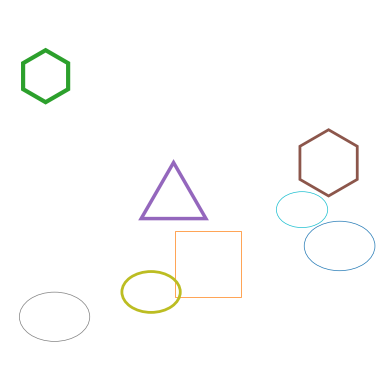[{"shape": "oval", "thickness": 0.5, "radius": 0.46, "center": [0.882, 0.361]}, {"shape": "square", "thickness": 0.5, "radius": 0.43, "center": [0.541, 0.314]}, {"shape": "hexagon", "thickness": 3, "radius": 0.34, "center": [0.118, 0.802]}, {"shape": "triangle", "thickness": 2.5, "radius": 0.49, "center": [0.451, 0.481]}, {"shape": "hexagon", "thickness": 2, "radius": 0.43, "center": [0.853, 0.577]}, {"shape": "oval", "thickness": 0.5, "radius": 0.46, "center": [0.142, 0.177]}, {"shape": "oval", "thickness": 2, "radius": 0.38, "center": [0.392, 0.242]}, {"shape": "oval", "thickness": 0.5, "radius": 0.33, "center": [0.785, 0.455]}]